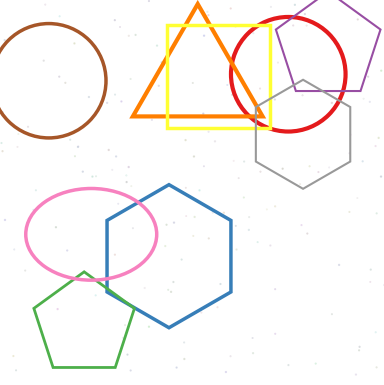[{"shape": "circle", "thickness": 3, "radius": 0.74, "center": [0.749, 0.807]}, {"shape": "hexagon", "thickness": 2.5, "radius": 0.93, "center": [0.439, 0.335]}, {"shape": "pentagon", "thickness": 2, "radius": 0.69, "center": [0.219, 0.157]}, {"shape": "pentagon", "thickness": 1.5, "radius": 0.71, "center": [0.852, 0.879]}, {"shape": "triangle", "thickness": 3, "radius": 0.97, "center": [0.514, 0.795]}, {"shape": "square", "thickness": 2.5, "radius": 0.67, "center": [0.568, 0.801]}, {"shape": "circle", "thickness": 2.5, "radius": 0.74, "center": [0.127, 0.79]}, {"shape": "oval", "thickness": 2.5, "radius": 0.85, "center": [0.237, 0.391]}, {"shape": "hexagon", "thickness": 1.5, "radius": 0.71, "center": [0.787, 0.651]}]